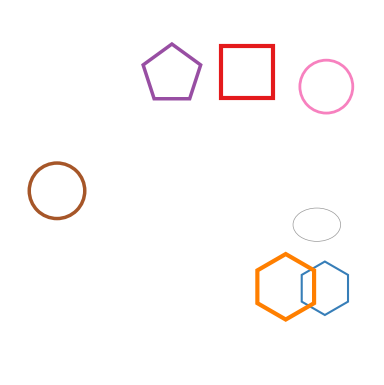[{"shape": "square", "thickness": 3, "radius": 0.34, "center": [0.642, 0.812]}, {"shape": "hexagon", "thickness": 1.5, "radius": 0.35, "center": [0.844, 0.251]}, {"shape": "pentagon", "thickness": 2.5, "radius": 0.39, "center": [0.446, 0.807]}, {"shape": "hexagon", "thickness": 3, "radius": 0.43, "center": [0.742, 0.255]}, {"shape": "circle", "thickness": 2.5, "radius": 0.36, "center": [0.148, 0.504]}, {"shape": "circle", "thickness": 2, "radius": 0.34, "center": [0.848, 0.775]}, {"shape": "oval", "thickness": 0.5, "radius": 0.31, "center": [0.823, 0.416]}]